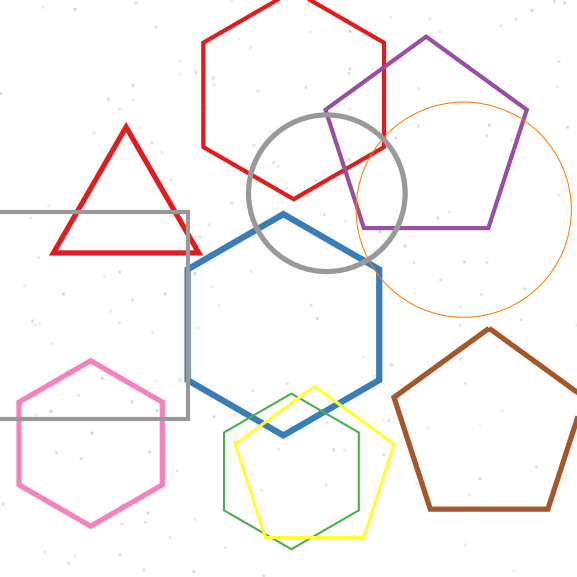[{"shape": "hexagon", "thickness": 2, "radius": 0.9, "center": [0.509, 0.835]}, {"shape": "triangle", "thickness": 2.5, "radius": 0.73, "center": [0.218, 0.634]}, {"shape": "hexagon", "thickness": 3, "radius": 0.96, "center": [0.491, 0.437]}, {"shape": "hexagon", "thickness": 1, "radius": 0.67, "center": [0.505, 0.183]}, {"shape": "pentagon", "thickness": 2, "radius": 0.92, "center": [0.738, 0.752]}, {"shape": "circle", "thickness": 0.5, "radius": 0.93, "center": [0.803, 0.636]}, {"shape": "pentagon", "thickness": 1.5, "radius": 0.72, "center": [0.545, 0.185]}, {"shape": "pentagon", "thickness": 2.5, "radius": 0.87, "center": [0.847, 0.258]}, {"shape": "hexagon", "thickness": 2.5, "radius": 0.72, "center": [0.157, 0.231]}, {"shape": "circle", "thickness": 2.5, "radius": 0.68, "center": [0.566, 0.664]}, {"shape": "square", "thickness": 2, "radius": 0.9, "center": [0.147, 0.452]}]